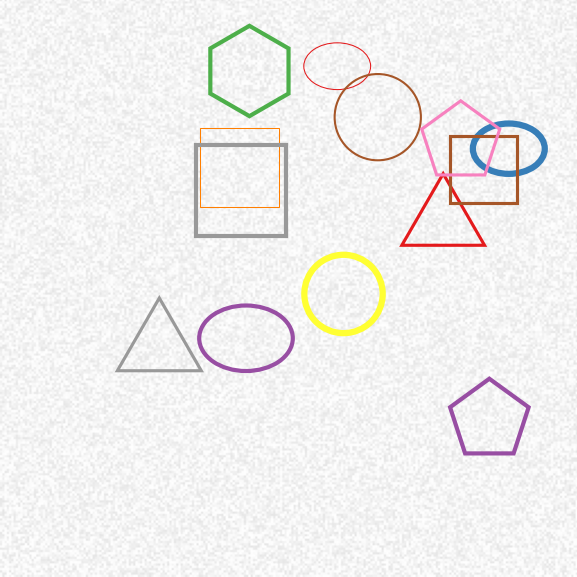[{"shape": "triangle", "thickness": 1.5, "radius": 0.41, "center": [0.767, 0.616]}, {"shape": "oval", "thickness": 0.5, "radius": 0.29, "center": [0.584, 0.884]}, {"shape": "oval", "thickness": 3, "radius": 0.31, "center": [0.881, 0.742]}, {"shape": "hexagon", "thickness": 2, "radius": 0.39, "center": [0.432, 0.876]}, {"shape": "pentagon", "thickness": 2, "radius": 0.36, "center": [0.847, 0.272]}, {"shape": "oval", "thickness": 2, "radius": 0.41, "center": [0.426, 0.413]}, {"shape": "square", "thickness": 0.5, "radius": 0.34, "center": [0.415, 0.709]}, {"shape": "circle", "thickness": 3, "radius": 0.34, "center": [0.595, 0.49]}, {"shape": "square", "thickness": 1.5, "radius": 0.29, "center": [0.837, 0.706]}, {"shape": "circle", "thickness": 1, "radius": 0.37, "center": [0.654, 0.796]}, {"shape": "pentagon", "thickness": 1.5, "radius": 0.35, "center": [0.798, 0.754]}, {"shape": "square", "thickness": 2, "radius": 0.39, "center": [0.417, 0.669]}, {"shape": "triangle", "thickness": 1.5, "radius": 0.42, "center": [0.276, 0.399]}]